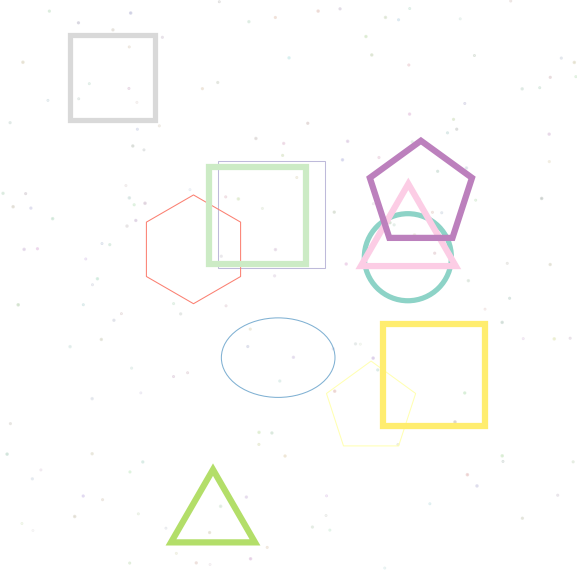[{"shape": "circle", "thickness": 2.5, "radius": 0.38, "center": [0.706, 0.554]}, {"shape": "pentagon", "thickness": 0.5, "radius": 0.41, "center": [0.643, 0.293]}, {"shape": "square", "thickness": 0.5, "radius": 0.46, "center": [0.471, 0.628]}, {"shape": "hexagon", "thickness": 0.5, "radius": 0.47, "center": [0.335, 0.567]}, {"shape": "oval", "thickness": 0.5, "radius": 0.49, "center": [0.482, 0.38]}, {"shape": "triangle", "thickness": 3, "radius": 0.42, "center": [0.369, 0.102]}, {"shape": "triangle", "thickness": 3, "radius": 0.47, "center": [0.707, 0.586]}, {"shape": "square", "thickness": 2.5, "radius": 0.37, "center": [0.194, 0.865]}, {"shape": "pentagon", "thickness": 3, "radius": 0.46, "center": [0.729, 0.662]}, {"shape": "square", "thickness": 3, "radius": 0.42, "center": [0.446, 0.625]}, {"shape": "square", "thickness": 3, "radius": 0.44, "center": [0.752, 0.349]}]